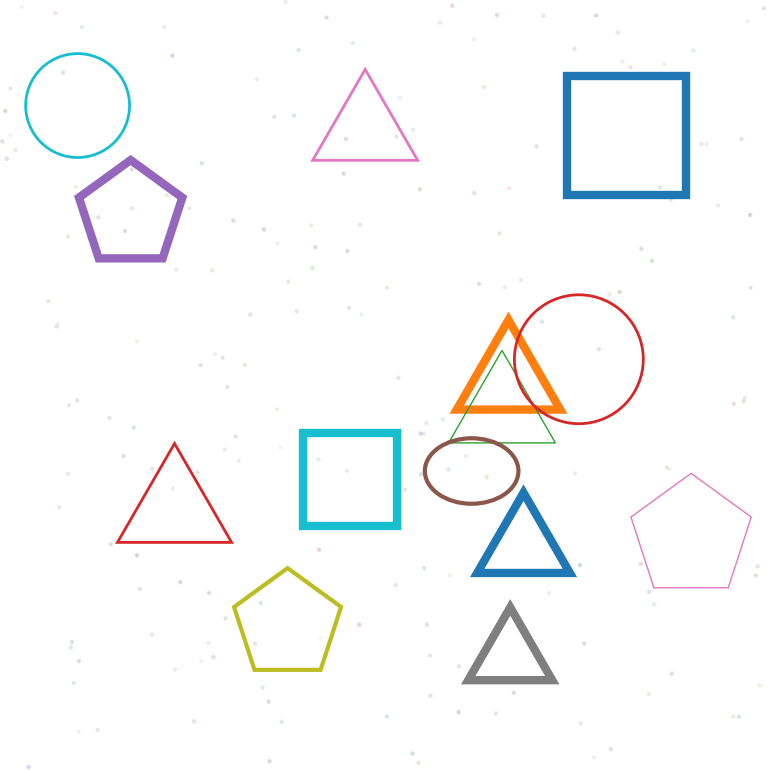[{"shape": "square", "thickness": 3, "radius": 0.39, "center": [0.814, 0.824]}, {"shape": "triangle", "thickness": 3, "radius": 0.35, "center": [0.68, 0.291]}, {"shape": "triangle", "thickness": 3, "radius": 0.39, "center": [0.66, 0.507]}, {"shape": "triangle", "thickness": 0.5, "radius": 0.4, "center": [0.652, 0.465]}, {"shape": "circle", "thickness": 1, "radius": 0.42, "center": [0.752, 0.533]}, {"shape": "triangle", "thickness": 1, "radius": 0.43, "center": [0.227, 0.338]}, {"shape": "pentagon", "thickness": 3, "radius": 0.35, "center": [0.17, 0.722]}, {"shape": "oval", "thickness": 1.5, "radius": 0.3, "center": [0.613, 0.388]}, {"shape": "pentagon", "thickness": 0.5, "radius": 0.41, "center": [0.898, 0.303]}, {"shape": "triangle", "thickness": 1, "radius": 0.39, "center": [0.474, 0.831]}, {"shape": "triangle", "thickness": 3, "radius": 0.31, "center": [0.663, 0.148]}, {"shape": "pentagon", "thickness": 1.5, "radius": 0.37, "center": [0.373, 0.189]}, {"shape": "circle", "thickness": 1, "radius": 0.34, "center": [0.101, 0.863]}, {"shape": "square", "thickness": 3, "radius": 0.3, "center": [0.455, 0.377]}]